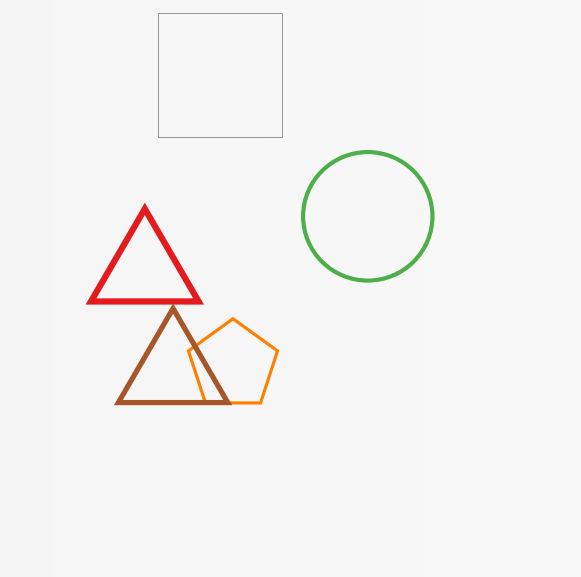[{"shape": "triangle", "thickness": 3, "radius": 0.53, "center": [0.249, 0.531]}, {"shape": "circle", "thickness": 2, "radius": 0.56, "center": [0.633, 0.625]}, {"shape": "pentagon", "thickness": 1.5, "radius": 0.4, "center": [0.401, 0.367]}, {"shape": "triangle", "thickness": 2.5, "radius": 0.54, "center": [0.298, 0.356]}, {"shape": "square", "thickness": 0.5, "radius": 0.54, "center": [0.378, 0.869]}]